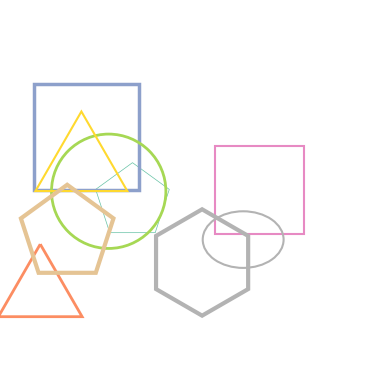[{"shape": "pentagon", "thickness": 0.5, "radius": 0.5, "center": [0.344, 0.477]}, {"shape": "triangle", "thickness": 2, "radius": 0.63, "center": [0.105, 0.24]}, {"shape": "square", "thickness": 2.5, "radius": 0.69, "center": [0.225, 0.644]}, {"shape": "square", "thickness": 1.5, "radius": 0.57, "center": [0.674, 0.507]}, {"shape": "circle", "thickness": 2, "radius": 0.74, "center": [0.282, 0.503]}, {"shape": "triangle", "thickness": 1.5, "radius": 0.69, "center": [0.211, 0.573]}, {"shape": "pentagon", "thickness": 3, "radius": 0.63, "center": [0.175, 0.394]}, {"shape": "hexagon", "thickness": 3, "radius": 0.69, "center": [0.525, 0.318]}, {"shape": "oval", "thickness": 1.5, "radius": 0.53, "center": [0.632, 0.378]}]